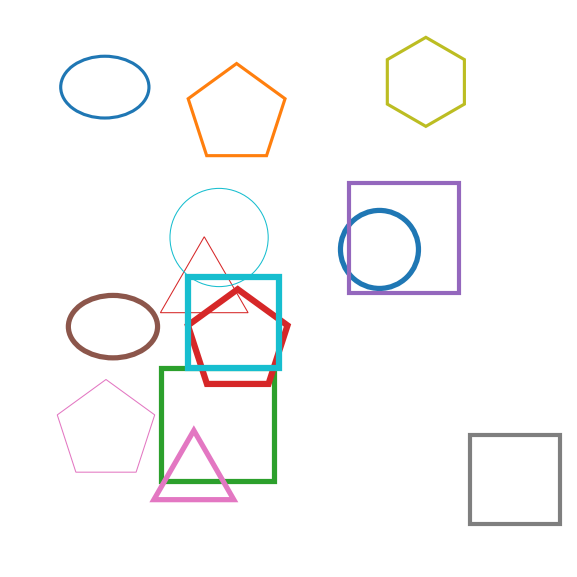[{"shape": "circle", "thickness": 2.5, "radius": 0.34, "center": [0.657, 0.567]}, {"shape": "oval", "thickness": 1.5, "radius": 0.38, "center": [0.182, 0.848]}, {"shape": "pentagon", "thickness": 1.5, "radius": 0.44, "center": [0.41, 0.801]}, {"shape": "square", "thickness": 2.5, "radius": 0.49, "center": [0.376, 0.264]}, {"shape": "pentagon", "thickness": 3, "radius": 0.45, "center": [0.412, 0.408]}, {"shape": "triangle", "thickness": 0.5, "radius": 0.44, "center": [0.354, 0.502]}, {"shape": "square", "thickness": 2, "radius": 0.48, "center": [0.699, 0.587]}, {"shape": "oval", "thickness": 2.5, "radius": 0.39, "center": [0.196, 0.434]}, {"shape": "pentagon", "thickness": 0.5, "radius": 0.44, "center": [0.184, 0.253]}, {"shape": "triangle", "thickness": 2.5, "radius": 0.4, "center": [0.336, 0.174]}, {"shape": "square", "thickness": 2, "radius": 0.39, "center": [0.892, 0.169]}, {"shape": "hexagon", "thickness": 1.5, "radius": 0.39, "center": [0.737, 0.857]}, {"shape": "square", "thickness": 3, "radius": 0.39, "center": [0.404, 0.44]}, {"shape": "circle", "thickness": 0.5, "radius": 0.43, "center": [0.379, 0.588]}]